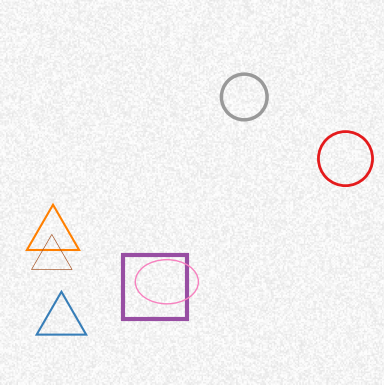[{"shape": "circle", "thickness": 2, "radius": 0.35, "center": [0.897, 0.588]}, {"shape": "triangle", "thickness": 1.5, "radius": 0.37, "center": [0.16, 0.168]}, {"shape": "square", "thickness": 3, "radius": 0.41, "center": [0.403, 0.255]}, {"shape": "triangle", "thickness": 1.5, "radius": 0.39, "center": [0.138, 0.39]}, {"shape": "triangle", "thickness": 0.5, "radius": 0.3, "center": [0.135, 0.33]}, {"shape": "oval", "thickness": 1, "radius": 0.41, "center": [0.433, 0.268]}, {"shape": "circle", "thickness": 2.5, "radius": 0.3, "center": [0.634, 0.748]}]